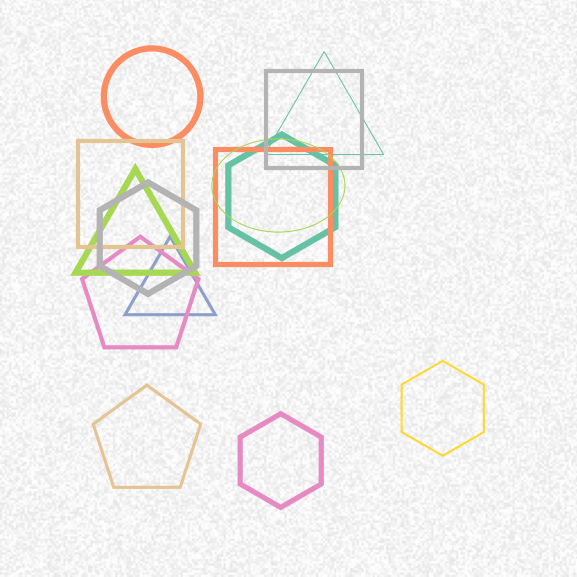[{"shape": "hexagon", "thickness": 3, "radius": 0.53, "center": [0.488, 0.659]}, {"shape": "triangle", "thickness": 0.5, "radius": 0.59, "center": [0.561, 0.791]}, {"shape": "circle", "thickness": 3, "radius": 0.42, "center": [0.263, 0.832]}, {"shape": "square", "thickness": 2.5, "radius": 0.5, "center": [0.472, 0.641]}, {"shape": "triangle", "thickness": 1.5, "radius": 0.45, "center": [0.295, 0.499]}, {"shape": "pentagon", "thickness": 2, "radius": 0.53, "center": [0.243, 0.483]}, {"shape": "hexagon", "thickness": 2.5, "radius": 0.41, "center": [0.486, 0.202]}, {"shape": "oval", "thickness": 0.5, "radius": 0.58, "center": [0.482, 0.678]}, {"shape": "triangle", "thickness": 3, "radius": 0.6, "center": [0.234, 0.587]}, {"shape": "hexagon", "thickness": 1, "radius": 0.41, "center": [0.767, 0.292]}, {"shape": "pentagon", "thickness": 1.5, "radius": 0.49, "center": [0.254, 0.234]}, {"shape": "square", "thickness": 2, "radius": 0.46, "center": [0.226, 0.663]}, {"shape": "square", "thickness": 2, "radius": 0.42, "center": [0.544, 0.792]}, {"shape": "hexagon", "thickness": 3, "radius": 0.48, "center": [0.256, 0.587]}]